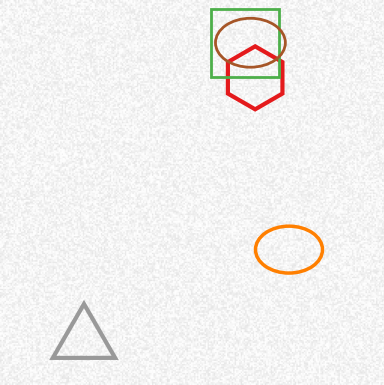[{"shape": "hexagon", "thickness": 3, "radius": 0.41, "center": [0.663, 0.798]}, {"shape": "square", "thickness": 2, "radius": 0.44, "center": [0.636, 0.888]}, {"shape": "oval", "thickness": 2.5, "radius": 0.44, "center": [0.751, 0.352]}, {"shape": "oval", "thickness": 2, "radius": 0.45, "center": [0.65, 0.889]}, {"shape": "triangle", "thickness": 3, "radius": 0.47, "center": [0.218, 0.117]}]